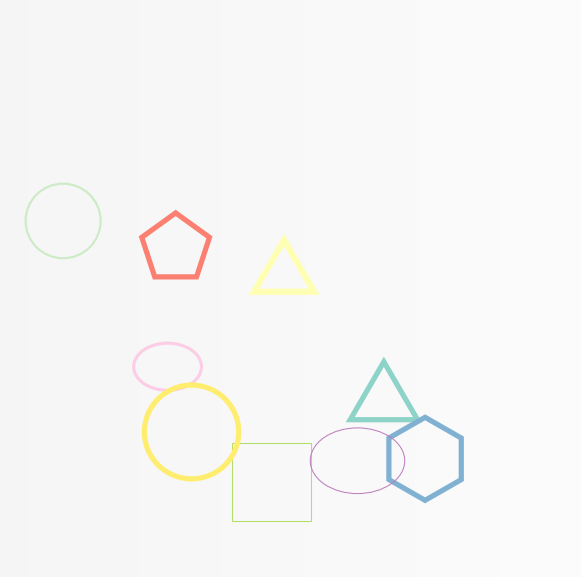[{"shape": "triangle", "thickness": 2.5, "radius": 0.33, "center": [0.66, 0.306]}, {"shape": "triangle", "thickness": 3, "radius": 0.3, "center": [0.489, 0.524]}, {"shape": "pentagon", "thickness": 2.5, "radius": 0.31, "center": [0.302, 0.569]}, {"shape": "hexagon", "thickness": 2.5, "radius": 0.36, "center": [0.731, 0.205]}, {"shape": "square", "thickness": 0.5, "radius": 0.34, "center": [0.467, 0.164]}, {"shape": "oval", "thickness": 1.5, "radius": 0.29, "center": [0.288, 0.364]}, {"shape": "oval", "thickness": 0.5, "radius": 0.41, "center": [0.615, 0.201]}, {"shape": "circle", "thickness": 1, "radius": 0.32, "center": [0.109, 0.617]}, {"shape": "circle", "thickness": 2.5, "radius": 0.41, "center": [0.33, 0.251]}]